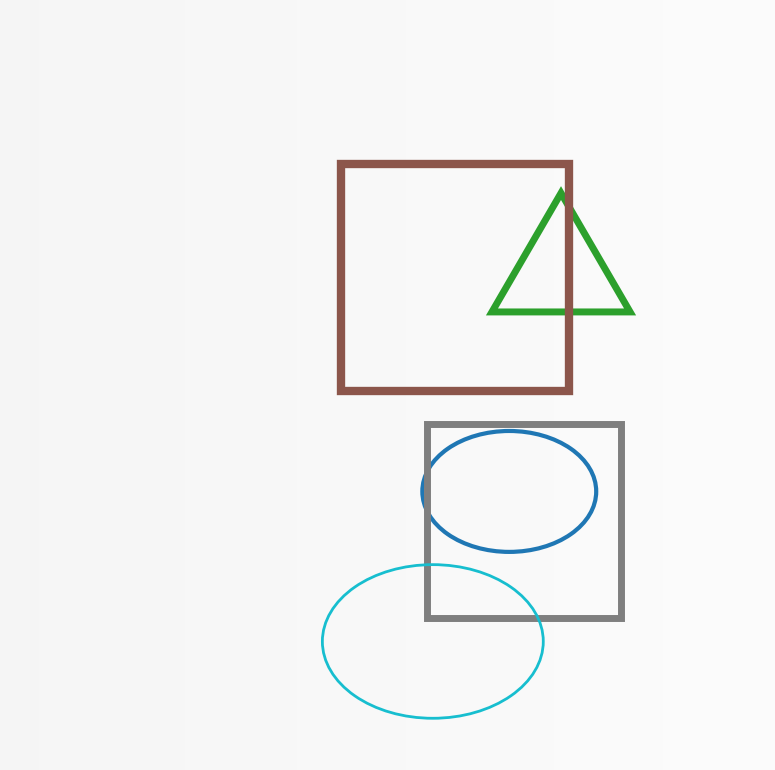[{"shape": "oval", "thickness": 1.5, "radius": 0.56, "center": [0.657, 0.362]}, {"shape": "triangle", "thickness": 2.5, "radius": 0.51, "center": [0.724, 0.646]}, {"shape": "square", "thickness": 3, "radius": 0.74, "center": [0.587, 0.639]}, {"shape": "square", "thickness": 2.5, "radius": 0.63, "center": [0.676, 0.323]}, {"shape": "oval", "thickness": 1, "radius": 0.71, "center": [0.558, 0.167]}]